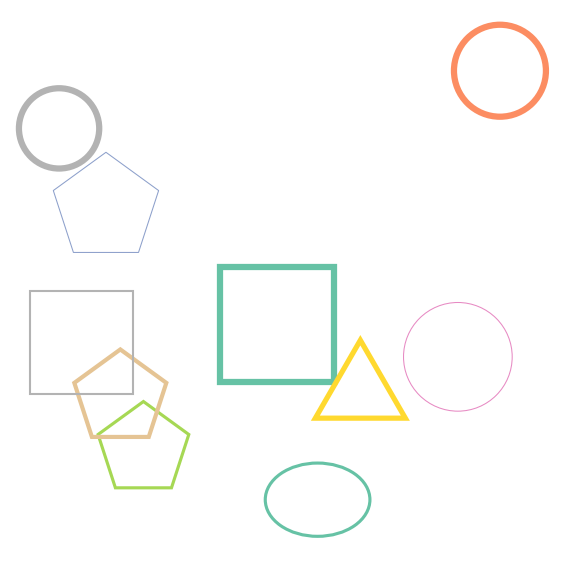[{"shape": "square", "thickness": 3, "radius": 0.5, "center": [0.479, 0.437]}, {"shape": "oval", "thickness": 1.5, "radius": 0.45, "center": [0.55, 0.134]}, {"shape": "circle", "thickness": 3, "radius": 0.4, "center": [0.866, 0.877]}, {"shape": "pentagon", "thickness": 0.5, "radius": 0.48, "center": [0.183, 0.64]}, {"shape": "circle", "thickness": 0.5, "radius": 0.47, "center": [0.793, 0.381]}, {"shape": "pentagon", "thickness": 1.5, "radius": 0.41, "center": [0.248, 0.221]}, {"shape": "triangle", "thickness": 2.5, "radius": 0.45, "center": [0.624, 0.32]}, {"shape": "pentagon", "thickness": 2, "radius": 0.42, "center": [0.208, 0.31]}, {"shape": "circle", "thickness": 3, "radius": 0.35, "center": [0.102, 0.777]}, {"shape": "square", "thickness": 1, "radius": 0.44, "center": [0.141, 0.406]}]